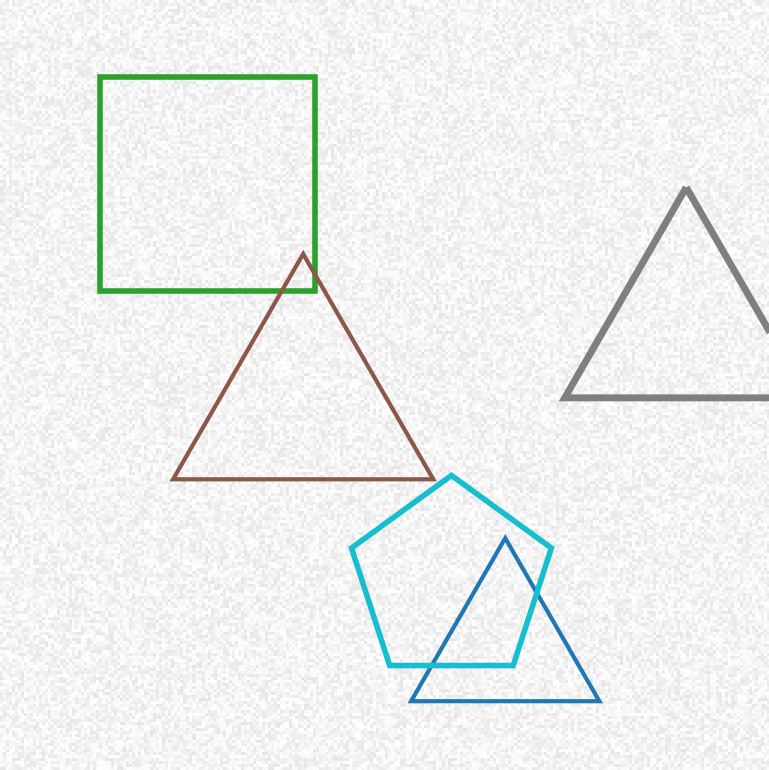[{"shape": "triangle", "thickness": 1.5, "radius": 0.71, "center": [0.656, 0.16]}, {"shape": "square", "thickness": 2, "radius": 0.7, "center": [0.269, 0.761]}, {"shape": "triangle", "thickness": 1.5, "radius": 0.98, "center": [0.394, 0.475]}, {"shape": "triangle", "thickness": 2.5, "radius": 0.91, "center": [0.891, 0.574]}, {"shape": "pentagon", "thickness": 2, "radius": 0.68, "center": [0.586, 0.246]}]